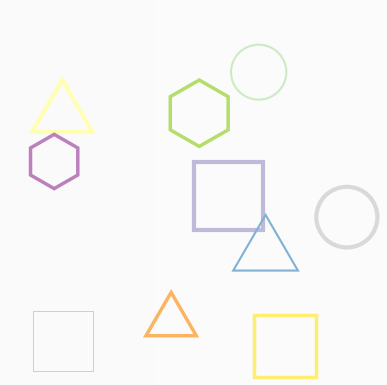[{"shape": "square", "thickness": 0.5, "radius": 0.39, "center": [0.163, 0.115]}, {"shape": "triangle", "thickness": 3, "radius": 0.45, "center": [0.16, 0.702]}, {"shape": "square", "thickness": 3, "radius": 0.44, "center": [0.591, 0.491]}, {"shape": "triangle", "thickness": 1.5, "radius": 0.48, "center": [0.685, 0.345]}, {"shape": "triangle", "thickness": 2.5, "radius": 0.37, "center": [0.442, 0.166]}, {"shape": "hexagon", "thickness": 2.5, "radius": 0.43, "center": [0.514, 0.706]}, {"shape": "circle", "thickness": 3, "radius": 0.39, "center": [0.895, 0.436]}, {"shape": "hexagon", "thickness": 2.5, "radius": 0.35, "center": [0.14, 0.581]}, {"shape": "circle", "thickness": 1.5, "radius": 0.36, "center": [0.668, 0.813]}, {"shape": "square", "thickness": 2.5, "radius": 0.4, "center": [0.735, 0.102]}]